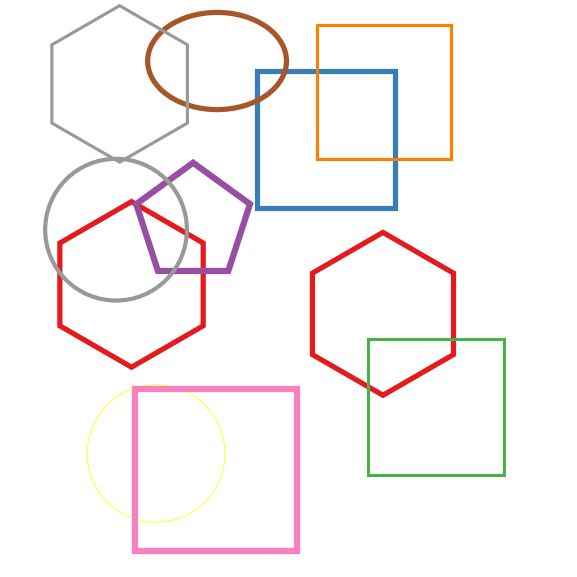[{"shape": "hexagon", "thickness": 2.5, "radius": 0.71, "center": [0.663, 0.456]}, {"shape": "hexagon", "thickness": 2.5, "radius": 0.72, "center": [0.228, 0.507]}, {"shape": "square", "thickness": 2.5, "radius": 0.59, "center": [0.564, 0.758]}, {"shape": "square", "thickness": 1.5, "radius": 0.59, "center": [0.755, 0.295]}, {"shape": "pentagon", "thickness": 3, "radius": 0.52, "center": [0.334, 0.614]}, {"shape": "square", "thickness": 1.5, "radius": 0.58, "center": [0.665, 0.84]}, {"shape": "circle", "thickness": 0.5, "radius": 0.6, "center": [0.27, 0.214]}, {"shape": "oval", "thickness": 2.5, "radius": 0.6, "center": [0.376, 0.893]}, {"shape": "square", "thickness": 3, "radius": 0.7, "center": [0.374, 0.185]}, {"shape": "hexagon", "thickness": 1.5, "radius": 0.68, "center": [0.207, 0.854]}, {"shape": "circle", "thickness": 2, "radius": 0.61, "center": [0.201, 0.601]}]